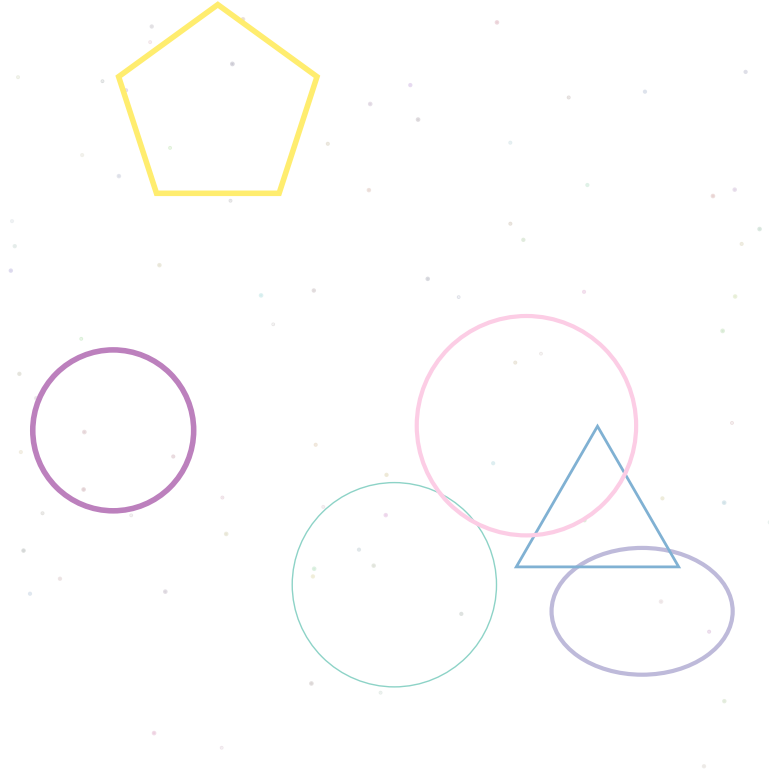[{"shape": "circle", "thickness": 0.5, "radius": 0.66, "center": [0.512, 0.241]}, {"shape": "oval", "thickness": 1.5, "radius": 0.59, "center": [0.834, 0.206]}, {"shape": "triangle", "thickness": 1, "radius": 0.61, "center": [0.776, 0.325]}, {"shape": "circle", "thickness": 1.5, "radius": 0.71, "center": [0.684, 0.447]}, {"shape": "circle", "thickness": 2, "radius": 0.52, "center": [0.147, 0.441]}, {"shape": "pentagon", "thickness": 2, "radius": 0.68, "center": [0.283, 0.859]}]